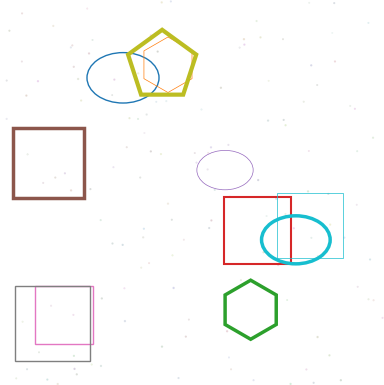[{"shape": "oval", "thickness": 1, "radius": 0.47, "center": [0.319, 0.798]}, {"shape": "hexagon", "thickness": 0.5, "radius": 0.36, "center": [0.436, 0.832]}, {"shape": "hexagon", "thickness": 2.5, "radius": 0.38, "center": [0.651, 0.196]}, {"shape": "square", "thickness": 1.5, "radius": 0.43, "center": [0.669, 0.401]}, {"shape": "oval", "thickness": 0.5, "radius": 0.37, "center": [0.584, 0.558]}, {"shape": "square", "thickness": 2.5, "radius": 0.46, "center": [0.125, 0.577]}, {"shape": "square", "thickness": 1, "radius": 0.38, "center": [0.165, 0.183]}, {"shape": "square", "thickness": 1, "radius": 0.49, "center": [0.136, 0.16]}, {"shape": "pentagon", "thickness": 3, "radius": 0.47, "center": [0.421, 0.829]}, {"shape": "oval", "thickness": 2.5, "radius": 0.45, "center": [0.768, 0.377]}, {"shape": "square", "thickness": 0.5, "radius": 0.43, "center": [0.805, 0.414]}]